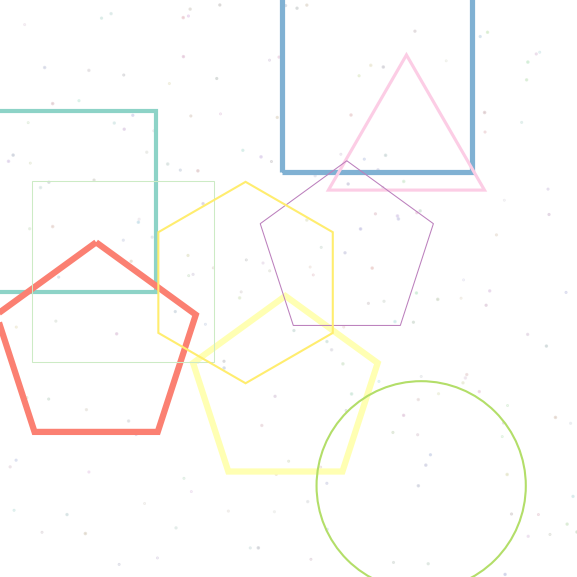[{"shape": "square", "thickness": 2, "radius": 0.79, "center": [0.113, 0.65]}, {"shape": "pentagon", "thickness": 3, "radius": 0.84, "center": [0.494, 0.319]}, {"shape": "pentagon", "thickness": 3, "radius": 0.91, "center": [0.166, 0.398]}, {"shape": "square", "thickness": 2.5, "radius": 0.82, "center": [0.653, 0.866]}, {"shape": "circle", "thickness": 1, "radius": 0.91, "center": [0.729, 0.158]}, {"shape": "triangle", "thickness": 1.5, "radius": 0.78, "center": [0.704, 0.748]}, {"shape": "pentagon", "thickness": 0.5, "radius": 0.79, "center": [0.601, 0.563]}, {"shape": "square", "thickness": 0.5, "radius": 0.78, "center": [0.213, 0.528]}, {"shape": "hexagon", "thickness": 1, "radius": 0.87, "center": [0.425, 0.51]}]